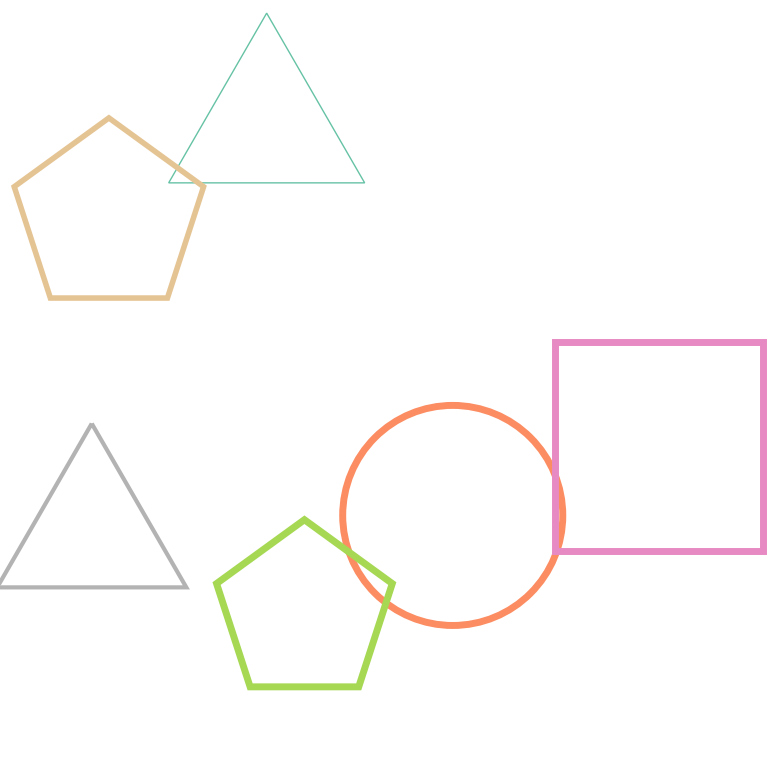[{"shape": "triangle", "thickness": 0.5, "radius": 0.73, "center": [0.346, 0.836]}, {"shape": "circle", "thickness": 2.5, "radius": 0.71, "center": [0.588, 0.331]}, {"shape": "square", "thickness": 2.5, "radius": 0.68, "center": [0.856, 0.42]}, {"shape": "pentagon", "thickness": 2.5, "radius": 0.6, "center": [0.395, 0.205]}, {"shape": "pentagon", "thickness": 2, "radius": 0.65, "center": [0.141, 0.718]}, {"shape": "triangle", "thickness": 1.5, "radius": 0.71, "center": [0.119, 0.308]}]